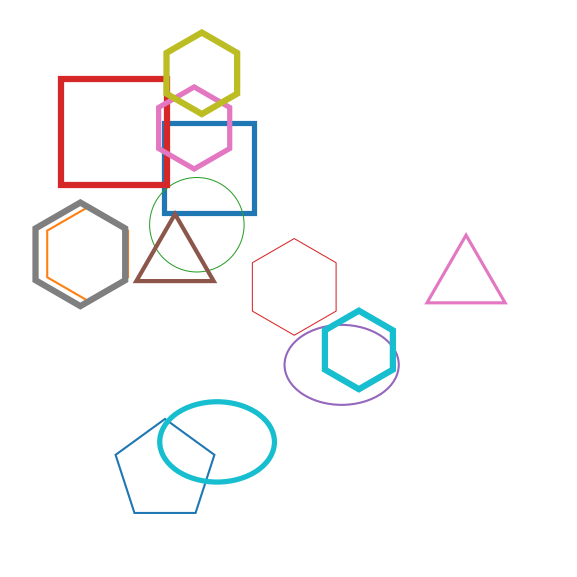[{"shape": "square", "thickness": 2.5, "radius": 0.39, "center": [0.362, 0.708]}, {"shape": "pentagon", "thickness": 1, "radius": 0.45, "center": [0.286, 0.184]}, {"shape": "hexagon", "thickness": 1, "radius": 0.4, "center": [0.152, 0.559]}, {"shape": "circle", "thickness": 0.5, "radius": 0.41, "center": [0.341, 0.61]}, {"shape": "square", "thickness": 3, "radius": 0.46, "center": [0.197, 0.771]}, {"shape": "hexagon", "thickness": 0.5, "radius": 0.42, "center": [0.509, 0.502]}, {"shape": "oval", "thickness": 1, "radius": 0.49, "center": [0.592, 0.367]}, {"shape": "triangle", "thickness": 2, "radius": 0.39, "center": [0.303, 0.551]}, {"shape": "triangle", "thickness": 1.5, "radius": 0.39, "center": [0.807, 0.514]}, {"shape": "hexagon", "thickness": 2.5, "radius": 0.36, "center": [0.336, 0.778]}, {"shape": "hexagon", "thickness": 3, "radius": 0.45, "center": [0.139, 0.559]}, {"shape": "hexagon", "thickness": 3, "radius": 0.35, "center": [0.349, 0.872]}, {"shape": "oval", "thickness": 2.5, "radius": 0.5, "center": [0.376, 0.234]}, {"shape": "hexagon", "thickness": 3, "radius": 0.34, "center": [0.621, 0.393]}]